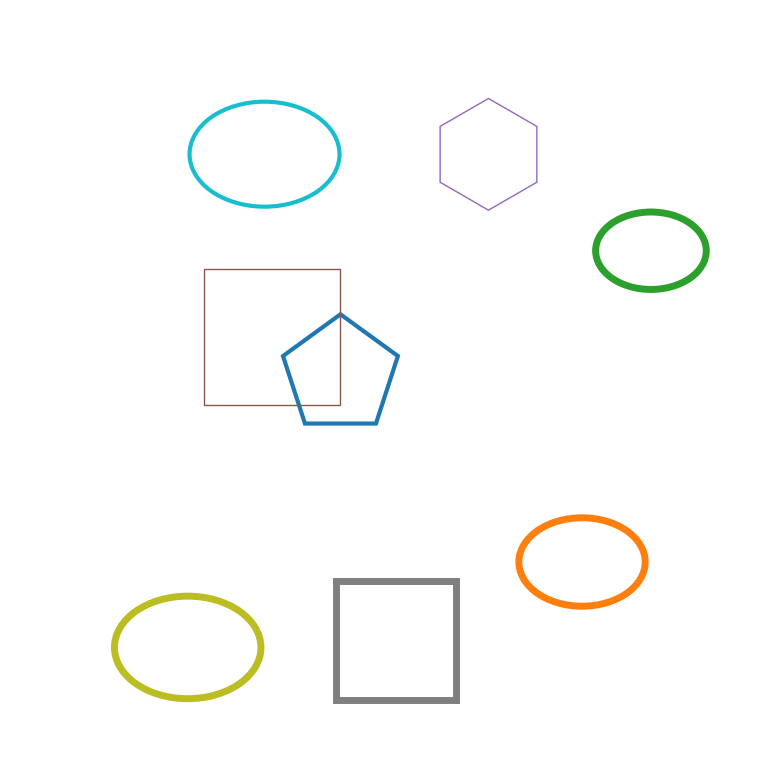[{"shape": "pentagon", "thickness": 1.5, "radius": 0.39, "center": [0.442, 0.513]}, {"shape": "oval", "thickness": 2.5, "radius": 0.41, "center": [0.756, 0.27]}, {"shape": "oval", "thickness": 2.5, "radius": 0.36, "center": [0.845, 0.674]}, {"shape": "hexagon", "thickness": 0.5, "radius": 0.36, "center": [0.634, 0.8]}, {"shape": "square", "thickness": 0.5, "radius": 0.44, "center": [0.353, 0.562]}, {"shape": "square", "thickness": 2.5, "radius": 0.39, "center": [0.514, 0.168]}, {"shape": "oval", "thickness": 2.5, "radius": 0.48, "center": [0.244, 0.159]}, {"shape": "oval", "thickness": 1.5, "radius": 0.49, "center": [0.344, 0.8]}]